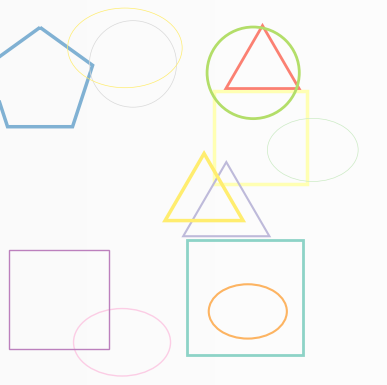[{"shape": "square", "thickness": 2, "radius": 0.75, "center": [0.633, 0.227]}, {"shape": "square", "thickness": 2.5, "radius": 0.6, "center": [0.673, 0.643]}, {"shape": "triangle", "thickness": 1.5, "radius": 0.64, "center": [0.584, 0.451]}, {"shape": "triangle", "thickness": 2, "radius": 0.54, "center": [0.677, 0.825]}, {"shape": "pentagon", "thickness": 2.5, "radius": 0.71, "center": [0.103, 0.786]}, {"shape": "oval", "thickness": 1.5, "radius": 0.5, "center": [0.639, 0.191]}, {"shape": "circle", "thickness": 2, "radius": 0.59, "center": [0.653, 0.811]}, {"shape": "oval", "thickness": 1, "radius": 0.63, "center": [0.315, 0.111]}, {"shape": "circle", "thickness": 0.5, "radius": 0.56, "center": [0.343, 0.834]}, {"shape": "square", "thickness": 1, "radius": 0.64, "center": [0.152, 0.223]}, {"shape": "oval", "thickness": 0.5, "radius": 0.59, "center": [0.807, 0.611]}, {"shape": "triangle", "thickness": 2.5, "radius": 0.58, "center": [0.527, 0.485]}, {"shape": "oval", "thickness": 0.5, "radius": 0.74, "center": [0.322, 0.876]}]